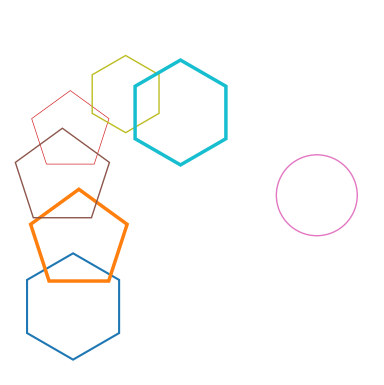[{"shape": "hexagon", "thickness": 1.5, "radius": 0.69, "center": [0.19, 0.204]}, {"shape": "pentagon", "thickness": 2.5, "radius": 0.66, "center": [0.205, 0.377]}, {"shape": "pentagon", "thickness": 0.5, "radius": 0.53, "center": [0.183, 0.659]}, {"shape": "pentagon", "thickness": 1, "radius": 0.64, "center": [0.162, 0.538]}, {"shape": "circle", "thickness": 1, "radius": 0.53, "center": [0.823, 0.493]}, {"shape": "hexagon", "thickness": 1, "radius": 0.5, "center": [0.326, 0.756]}, {"shape": "hexagon", "thickness": 2.5, "radius": 0.68, "center": [0.469, 0.708]}]